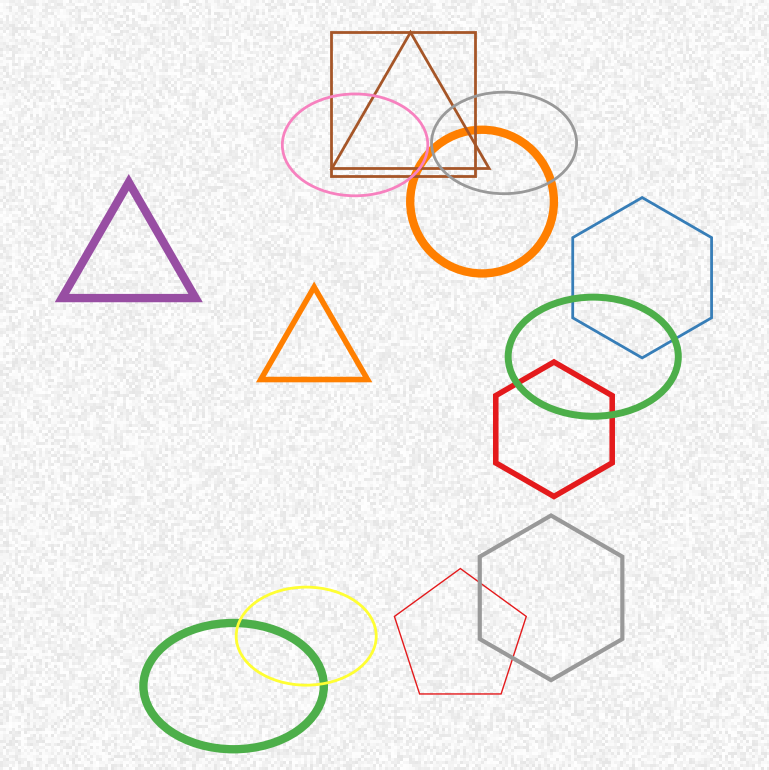[{"shape": "pentagon", "thickness": 0.5, "radius": 0.45, "center": [0.598, 0.172]}, {"shape": "hexagon", "thickness": 2, "radius": 0.44, "center": [0.719, 0.443]}, {"shape": "hexagon", "thickness": 1, "radius": 0.52, "center": [0.834, 0.639]}, {"shape": "oval", "thickness": 2.5, "radius": 0.55, "center": [0.77, 0.537]}, {"shape": "oval", "thickness": 3, "radius": 0.59, "center": [0.303, 0.109]}, {"shape": "triangle", "thickness": 3, "radius": 0.5, "center": [0.167, 0.663]}, {"shape": "circle", "thickness": 3, "radius": 0.47, "center": [0.626, 0.738]}, {"shape": "triangle", "thickness": 2, "radius": 0.4, "center": [0.408, 0.547]}, {"shape": "oval", "thickness": 1, "radius": 0.45, "center": [0.398, 0.174]}, {"shape": "triangle", "thickness": 1, "radius": 0.59, "center": [0.533, 0.84]}, {"shape": "square", "thickness": 1, "radius": 0.47, "center": [0.524, 0.865]}, {"shape": "oval", "thickness": 1, "radius": 0.47, "center": [0.461, 0.812]}, {"shape": "hexagon", "thickness": 1.5, "radius": 0.53, "center": [0.716, 0.224]}, {"shape": "oval", "thickness": 1, "radius": 0.47, "center": [0.655, 0.814]}]